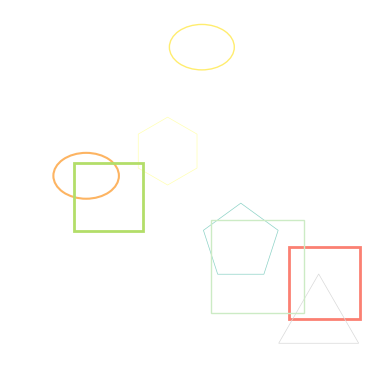[{"shape": "pentagon", "thickness": 0.5, "radius": 0.51, "center": [0.625, 0.37]}, {"shape": "hexagon", "thickness": 0.5, "radius": 0.44, "center": [0.435, 0.608]}, {"shape": "square", "thickness": 2, "radius": 0.47, "center": [0.843, 0.264]}, {"shape": "oval", "thickness": 1.5, "radius": 0.43, "center": [0.224, 0.543]}, {"shape": "square", "thickness": 2, "radius": 0.44, "center": [0.282, 0.489]}, {"shape": "triangle", "thickness": 0.5, "radius": 0.6, "center": [0.828, 0.168]}, {"shape": "square", "thickness": 1, "radius": 0.6, "center": [0.669, 0.308]}, {"shape": "oval", "thickness": 1, "radius": 0.42, "center": [0.524, 0.877]}]